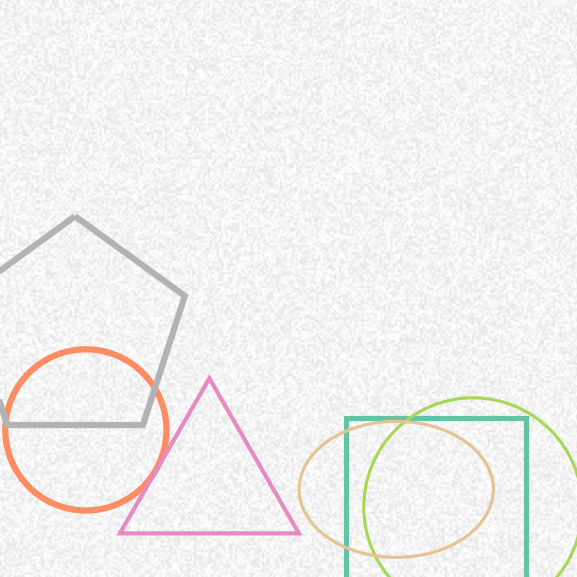[{"shape": "square", "thickness": 2.5, "radius": 0.78, "center": [0.755, 0.119]}, {"shape": "circle", "thickness": 3, "radius": 0.7, "center": [0.149, 0.255]}, {"shape": "triangle", "thickness": 2, "radius": 0.89, "center": [0.363, 0.165]}, {"shape": "circle", "thickness": 1.5, "radius": 0.95, "center": [0.819, 0.121]}, {"shape": "oval", "thickness": 1.5, "radius": 0.84, "center": [0.686, 0.152]}, {"shape": "pentagon", "thickness": 3, "radius": 1.0, "center": [0.13, 0.425]}]